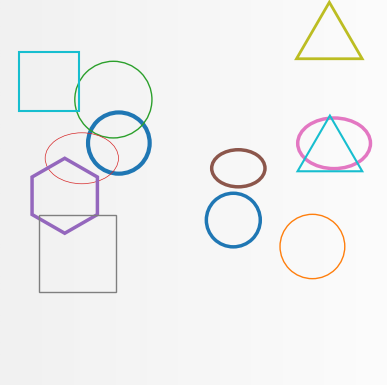[{"shape": "circle", "thickness": 2.5, "radius": 0.35, "center": [0.602, 0.428]}, {"shape": "circle", "thickness": 3, "radius": 0.4, "center": [0.307, 0.628]}, {"shape": "circle", "thickness": 1, "radius": 0.42, "center": [0.806, 0.36]}, {"shape": "circle", "thickness": 1, "radius": 0.5, "center": [0.293, 0.741]}, {"shape": "oval", "thickness": 0.5, "radius": 0.47, "center": [0.211, 0.589]}, {"shape": "hexagon", "thickness": 2.5, "radius": 0.49, "center": [0.167, 0.492]}, {"shape": "oval", "thickness": 2.5, "radius": 0.34, "center": [0.615, 0.563]}, {"shape": "oval", "thickness": 2.5, "radius": 0.47, "center": [0.862, 0.628]}, {"shape": "square", "thickness": 1, "radius": 0.5, "center": [0.199, 0.342]}, {"shape": "triangle", "thickness": 2, "radius": 0.49, "center": [0.85, 0.896]}, {"shape": "triangle", "thickness": 1.5, "radius": 0.48, "center": [0.851, 0.603]}, {"shape": "square", "thickness": 1.5, "radius": 0.39, "center": [0.127, 0.789]}]